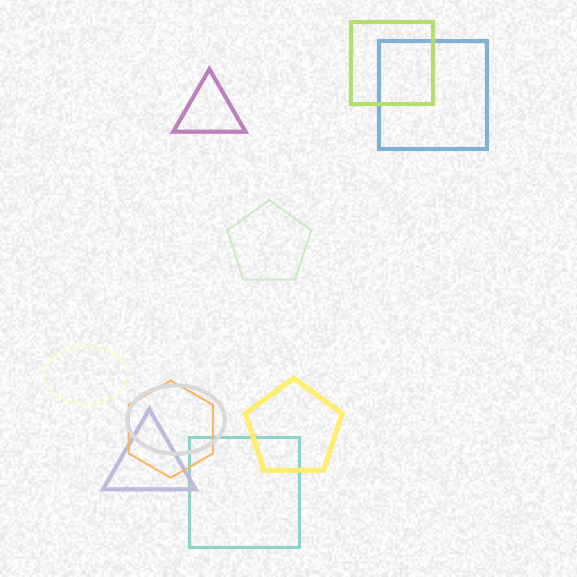[{"shape": "square", "thickness": 1.5, "radius": 0.48, "center": [0.423, 0.147]}, {"shape": "oval", "thickness": 0.5, "radius": 0.36, "center": [0.15, 0.35]}, {"shape": "triangle", "thickness": 2, "radius": 0.46, "center": [0.259, 0.198]}, {"shape": "square", "thickness": 2, "radius": 0.47, "center": [0.751, 0.834]}, {"shape": "hexagon", "thickness": 1, "radius": 0.42, "center": [0.296, 0.256]}, {"shape": "square", "thickness": 2, "radius": 0.35, "center": [0.678, 0.89]}, {"shape": "oval", "thickness": 2, "radius": 0.42, "center": [0.305, 0.273]}, {"shape": "triangle", "thickness": 2, "radius": 0.36, "center": [0.363, 0.807]}, {"shape": "pentagon", "thickness": 1, "radius": 0.38, "center": [0.466, 0.577]}, {"shape": "pentagon", "thickness": 2.5, "radius": 0.44, "center": [0.509, 0.256]}]